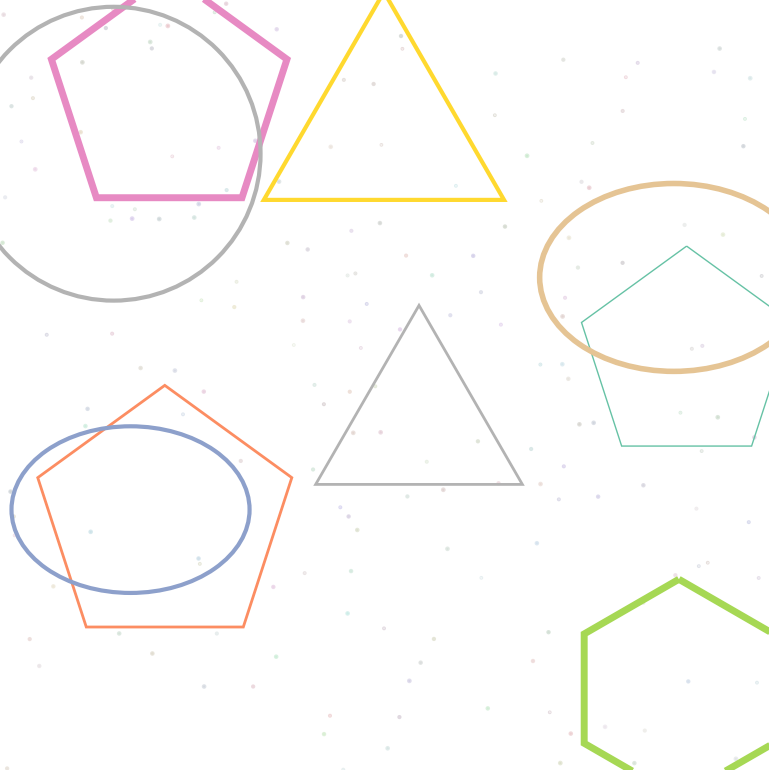[{"shape": "pentagon", "thickness": 0.5, "radius": 0.72, "center": [0.892, 0.537]}, {"shape": "pentagon", "thickness": 1, "radius": 0.87, "center": [0.214, 0.326]}, {"shape": "oval", "thickness": 1.5, "radius": 0.77, "center": [0.17, 0.338]}, {"shape": "pentagon", "thickness": 2.5, "radius": 0.8, "center": [0.22, 0.873]}, {"shape": "hexagon", "thickness": 2.5, "radius": 0.71, "center": [0.882, 0.106]}, {"shape": "triangle", "thickness": 1.5, "radius": 0.9, "center": [0.499, 0.83]}, {"shape": "oval", "thickness": 2, "radius": 0.87, "center": [0.875, 0.64]}, {"shape": "triangle", "thickness": 1, "radius": 0.77, "center": [0.544, 0.448]}, {"shape": "circle", "thickness": 1.5, "radius": 0.95, "center": [0.148, 0.8]}]